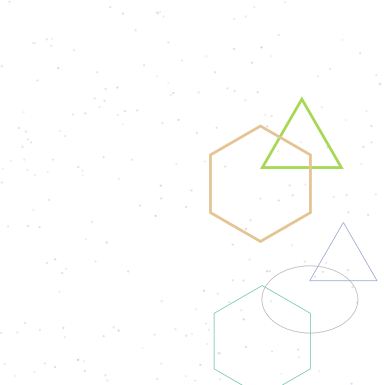[{"shape": "hexagon", "thickness": 0.5, "radius": 0.72, "center": [0.681, 0.114]}, {"shape": "triangle", "thickness": 0.5, "radius": 0.51, "center": [0.892, 0.321]}, {"shape": "triangle", "thickness": 2, "radius": 0.59, "center": [0.784, 0.624]}, {"shape": "hexagon", "thickness": 2, "radius": 0.75, "center": [0.677, 0.523]}, {"shape": "oval", "thickness": 0.5, "radius": 0.62, "center": [0.805, 0.222]}]